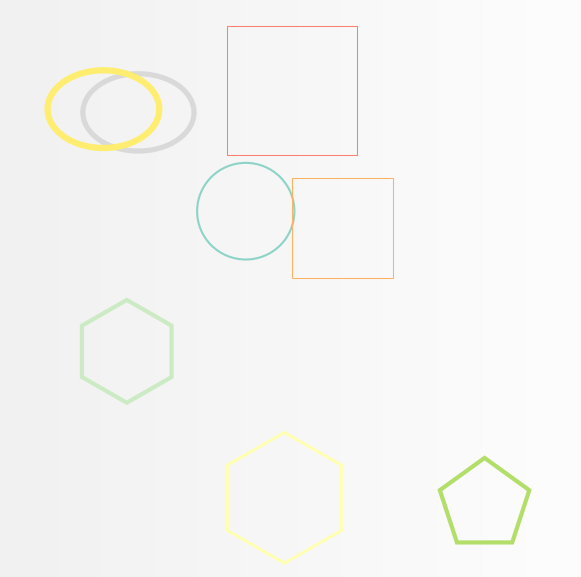[{"shape": "circle", "thickness": 1, "radius": 0.42, "center": [0.423, 0.633]}, {"shape": "hexagon", "thickness": 1.5, "radius": 0.57, "center": [0.489, 0.137]}, {"shape": "square", "thickness": 0.5, "radius": 0.56, "center": [0.502, 0.843]}, {"shape": "square", "thickness": 0.5, "radius": 0.43, "center": [0.589, 0.604]}, {"shape": "pentagon", "thickness": 2, "radius": 0.4, "center": [0.834, 0.125]}, {"shape": "oval", "thickness": 2.5, "radius": 0.48, "center": [0.238, 0.805]}, {"shape": "hexagon", "thickness": 2, "radius": 0.45, "center": [0.218, 0.391]}, {"shape": "oval", "thickness": 3, "radius": 0.48, "center": [0.178, 0.81]}]